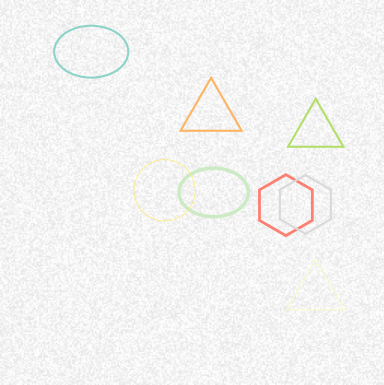[{"shape": "oval", "thickness": 1.5, "radius": 0.48, "center": [0.237, 0.866]}, {"shape": "triangle", "thickness": 0.5, "radius": 0.44, "center": [0.82, 0.239]}, {"shape": "hexagon", "thickness": 2, "radius": 0.4, "center": [0.743, 0.467]}, {"shape": "triangle", "thickness": 1.5, "radius": 0.46, "center": [0.548, 0.706]}, {"shape": "triangle", "thickness": 1.5, "radius": 0.42, "center": [0.82, 0.66]}, {"shape": "hexagon", "thickness": 1.5, "radius": 0.38, "center": [0.793, 0.469]}, {"shape": "oval", "thickness": 2.5, "radius": 0.45, "center": [0.555, 0.5]}, {"shape": "circle", "thickness": 0.5, "radius": 0.4, "center": [0.427, 0.506]}]